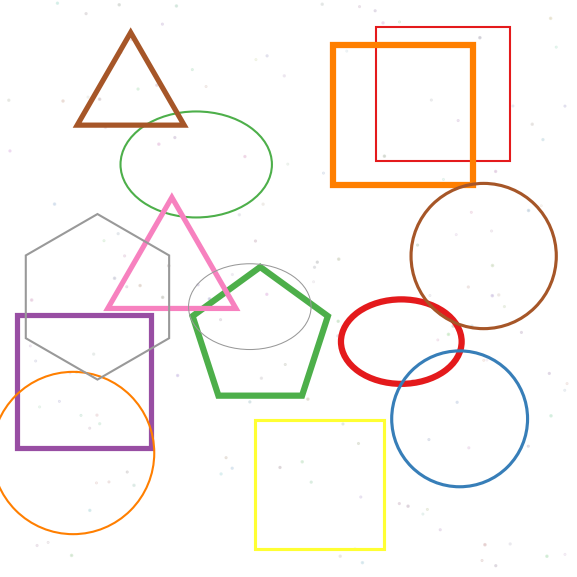[{"shape": "oval", "thickness": 3, "radius": 0.52, "center": [0.695, 0.408]}, {"shape": "square", "thickness": 1, "radius": 0.58, "center": [0.767, 0.836]}, {"shape": "circle", "thickness": 1.5, "radius": 0.59, "center": [0.796, 0.274]}, {"shape": "oval", "thickness": 1, "radius": 0.66, "center": [0.34, 0.714]}, {"shape": "pentagon", "thickness": 3, "radius": 0.62, "center": [0.451, 0.414]}, {"shape": "square", "thickness": 2.5, "radius": 0.58, "center": [0.145, 0.339]}, {"shape": "square", "thickness": 3, "radius": 0.61, "center": [0.697, 0.8]}, {"shape": "circle", "thickness": 1, "radius": 0.7, "center": [0.127, 0.215]}, {"shape": "square", "thickness": 1.5, "radius": 0.56, "center": [0.553, 0.16]}, {"shape": "circle", "thickness": 1.5, "radius": 0.63, "center": [0.838, 0.556]}, {"shape": "triangle", "thickness": 2.5, "radius": 0.53, "center": [0.226, 0.836]}, {"shape": "triangle", "thickness": 2.5, "radius": 0.64, "center": [0.298, 0.529]}, {"shape": "hexagon", "thickness": 1, "radius": 0.72, "center": [0.169, 0.485]}, {"shape": "oval", "thickness": 0.5, "radius": 0.53, "center": [0.433, 0.468]}]